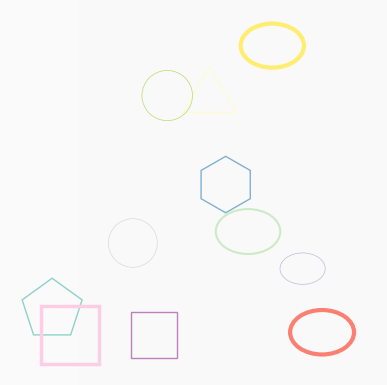[{"shape": "pentagon", "thickness": 1, "radius": 0.41, "center": [0.135, 0.196]}, {"shape": "triangle", "thickness": 0.5, "radius": 0.39, "center": [0.541, 0.748]}, {"shape": "oval", "thickness": 0.5, "radius": 0.29, "center": [0.781, 0.302]}, {"shape": "oval", "thickness": 3, "radius": 0.41, "center": [0.831, 0.137]}, {"shape": "hexagon", "thickness": 1, "radius": 0.37, "center": [0.582, 0.521]}, {"shape": "circle", "thickness": 0.5, "radius": 0.33, "center": [0.432, 0.752]}, {"shape": "square", "thickness": 2.5, "radius": 0.37, "center": [0.181, 0.13]}, {"shape": "circle", "thickness": 0.5, "radius": 0.32, "center": [0.343, 0.369]}, {"shape": "square", "thickness": 1, "radius": 0.3, "center": [0.397, 0.129]}, {"shape": "oval", "thickness": 1.5, "radius": 0.42, "center": [0.64, 0.399]}, {"shape": "oval", "thickness": 3, "radius": 0.41, "center": [0.703, 0.881]}]